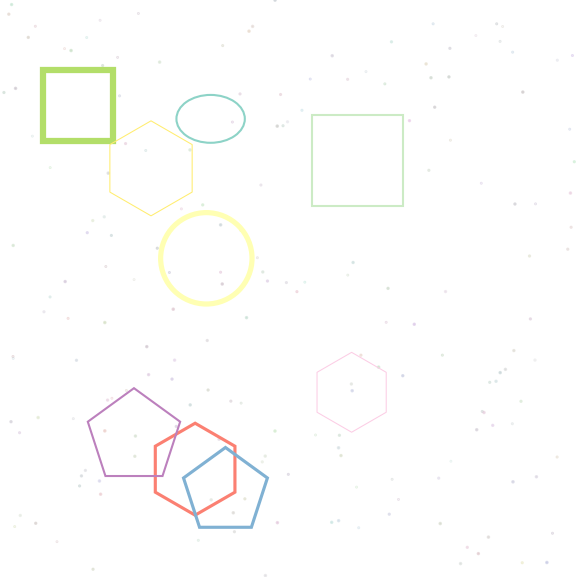[{"shape": "oval", "thickness": 1, "radius": 0.3, "center": [0.365, 0.793]}, {"shape": "circle", "thickness": 2.5, "radius": 0.4, "center": [0.357, 0.552]}, {"shape": "hexagon", "thickness": 1.5, "radius": 0.4, "center": [0.338, 0.187]}, {"shape": "pentagon", "thickness": 1.5, "radius": 0.38, "center": [0.39, 0.148]}, {"shape": "square", "thickness": 3, "radius": 0.3, "center": [0.135, 0.817]}, {"shape": "hexagon", "thickness": 0.5, "radius": 0.35, "center": [0.609, 0.32]}, {"shape": "pentagon", "thickness": 1, "radius": 0.42, "center": [0.232, 0.243]}, {"shape": "square", "thickness": 1, "radius": 0.4, "center": [0.619, 0.721]}, {"shape": "hexagon", "thickness": 0.5, "radius": 0.41, "center": [0.261, 0.708]}]